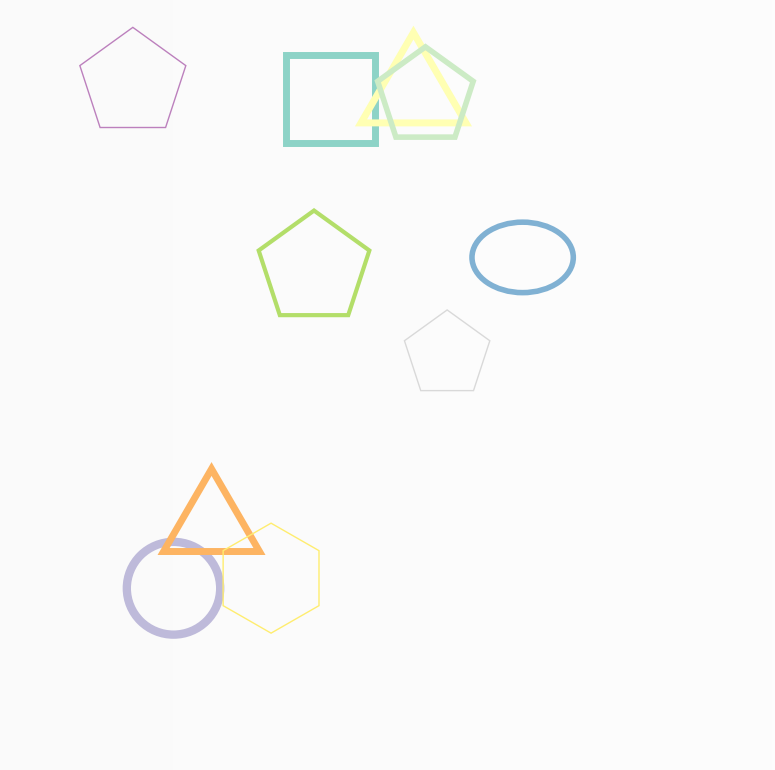[{"shape": "square", "thickness": 2.5, "radius": 0.29, "center": [0.426, 0.871]}, {"shape": "triangle", "thickness": 2.5, "radius": 0.39, "center": [0.533, 0.879]}, {"shape": "circle", "thickness": 3, "radius": 0.3, "center": [0.224, 0.236]}, {"shape": "oval", "thickness": 2, "radius": 0.33, "center": [0.674, 0.666]}, {"shape": "triangle", "thickness": 2.5, "radius": 0.36, "center": [0.273, 0.319]}, {"shape": "pentagon", "thickness": 1.5, "radius": 0.38, "center": [0.405, 0.651]}, {"shape": "pentagon", "thickness": 0.5, "radius": 0.29, "center": [0.577, 0.54]}, {"shape": "pentagon", "thickness": 0.5, "radius": 0.36, "center": [0.171, 0.893]}, {"shape": "pentagon", "thickness": 2, "radius": 0.32, "center": [0.549, 0.874]}, {"shape": "hexagon", "thickness": 0.5, "radius": 0.36, "center": [0.35, 0.249]}]